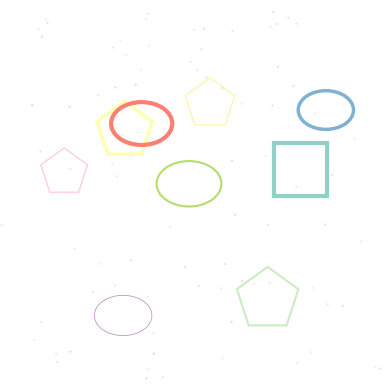[{"shape": "square", "thickness": 3, "radius": 0.34, "center": [0.78, 0.559]}, {"shape": "pentagon", "thickness": 2.5, "radius": 0.38, "center": [0.324, 0.661]}, {"shape": "oval", "thickness": 3, "radius": 0.4, "center": [0.368, 0.679]}, {"shape": "oval", "thickness": 2.5, "radius": 0.36, "center": [0.846, 0.714]}, {"shape": "oval", "thickness": 1.5, "radius": 0.42, "center": [0.491, 0.523]}, {"shape": "pentagon", "thickness": 1, "radius": 0.32, "center": [0.167, 0.552]}, {"shape": "oval", "thickness": 0.5, "radius": 0.37, "center": [0.32, 0.181]}, {"shape": "pentagon", "thickness": 1.5, "radius": 0.42, "center": [0.695, 0.223]}, {"shape": "pentagon", "thickness": 0.5, "radius": 0.34, "center": [0.545, 0.73]}]